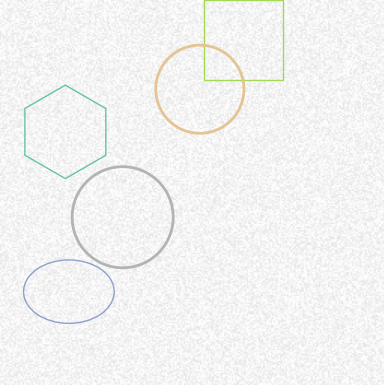[{"shape": "hexagon", "thickness": 1, "radius": 0.61, "center": [0.17, 0.657]}, {"shape": "oval", "thickness": 1, "radius": 0.59, "center": [0.179, 0.242]}, {"shape": "square", "thickness": 1, "radius": 0.52, "center": [0.632, 0.896]}, {"shape": "circle", "thickness": 2, "radius": 0.57, "center": [0.519, 0.768]}, {"shape": "circle", "thickness": 2, "radius": 0.66, "center": [0.319, 0.436]}]